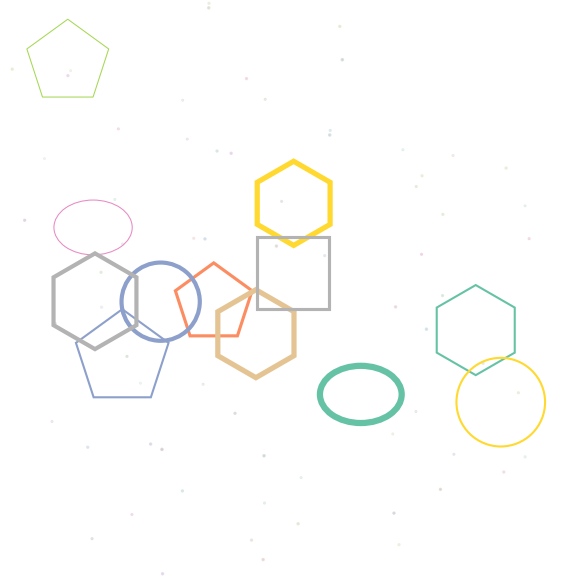[{"shape": "hexagon", "thickness": 1, "radius": 0.39, "center": [0.824, 0.428]}, {"shape": "oval", "thickness": 3, "radius": 0.35, "center": [0.625, 0.316]}, {"shape": "pentagon", "thickness": 1.5, "radius": 0.35, "center": [0.37, 0.474]}, {"shape": "circle", "thickness": 2, "radius": 0.34, "center": [0.278, 0.477]}, {"shape": "pentagon", "thickness": 1, "radius": 0.42, "center": [0.212, 0.379]}, {"shape": "oval", "thickness": 0.5, "radius": 0.34, "center": [0.161, 0.605]}, {"shape": "pentagon", "thickness": 0.5, "radius": 0.37, "center": [0.117, 0.891]}, {"shape": "circle", "thickness": 1, "radius": 0.38, "center": [0.867, 0.303]}, {"shape": "hexagon", "thickness": 2.5, "radius": 0.36, "center": [0.509, 0.647]}, {"shape": "hexagon", "thickness": 2.5, "radius": 0.38, "center": [0.443, 0.421]}, {"shape": "square", "thickness": 1.5, "radius": 0.31, "center": [0.507, 0.527]}, {"shape": "hexagon", "thickness": 2, "radius": 0.41, "center": [0.164, 0.477]}]